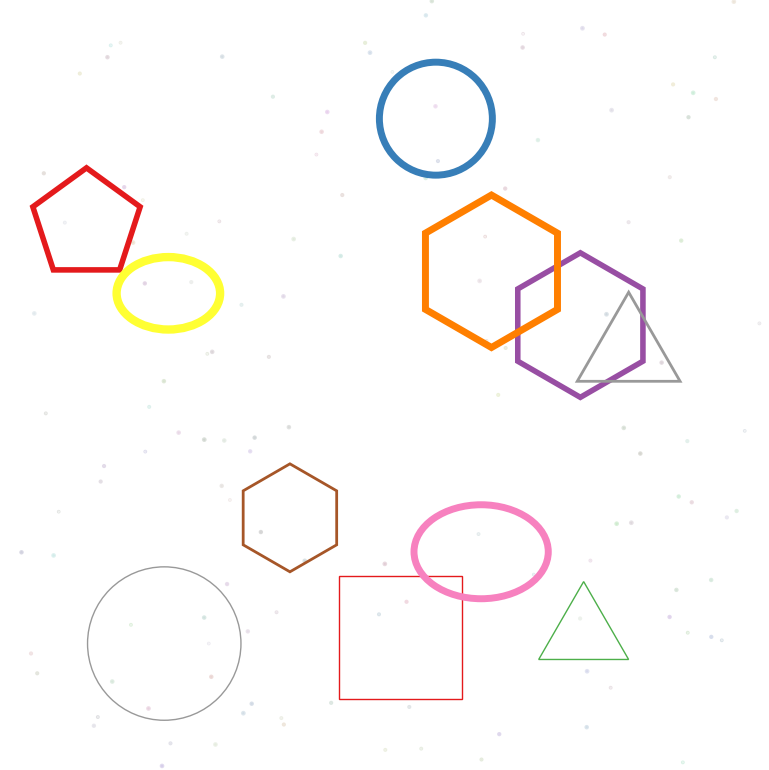[{"shape": "pentagon", "thickness": 2, "radius": 0.37, "center": [0.112, 0.709]}, {"shape": "square", "thickness": 0.5, "radius": 0.4, "center": [0.52, 0.172]}, {"shape": "circle", "thickness": 2.5, "radius": 0.37, "center": [0.566, 0.846]}, {"shape": "triangle", "thickness": 0.5, "radius": 0.34, "center": [0.758, 0.177]}, {"shape": "hexagon", "thickness": 2, "radius": 0.47, "center": [0.754, 0.578]}, {"shape": "hexagon", "thickness": 2.5, "radius": 0.5, "center": [0.638, 0.648]}, {"shape": "oval", "thickness": 3, "radius": 0.34, "center": [0.219, 0.619]}, {"shape": "hexagon", "thickness": 1, "radius": 0.35, "center": [0.377, 0.327]}, {"shape": "oval", "thickness": 2.5, "radius": 0.44, "center": [0.625, 0.283]}, {"shape": "triangle", "thickness": 1, "radius": 0.39, "center": [0.816, 0.543]}, {"shape": "circle", "thickness": 0.5, "radius": 0.5, "center": [0.213, 0.164]}]